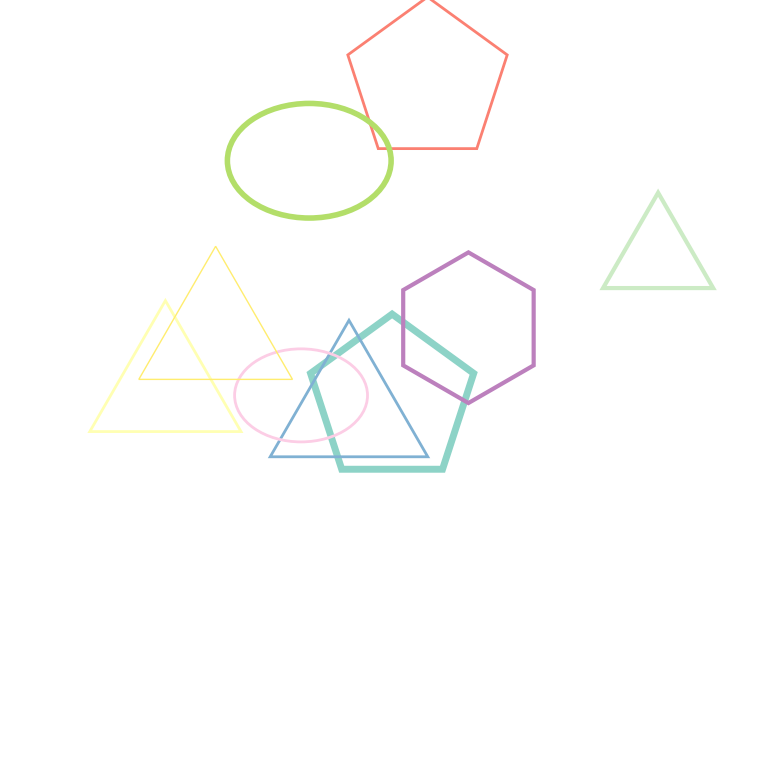[{"shape": "pentagon", "thickness": 2.5, "radius": 0.56, "center": [0.509, 0.481]}, {"shape": "triangle", "thickness": 1, "radius": 0.57, "center": [0.215, 0.496]}, {"shape": "pentagon", "thickness": 1, "radius": 0.54, "center": [0.555, 0.895]}, {"shape": "triangle", "thickness": 1, "radius": 0.59, "center": [0.453, 0.466]}, {"shape": "oval", "thickness": 2, "radius": 0.53, "center": [0.402, 0.791]}, {"shape": "oval", "thickness": 1, "radius": 0.43, "center": [0.391, 0.487]}, {"shape": "hexagon", "thickness": 1.5, "radius": 0.49, "center": [0.608, 0.574]}, {"shape": "triangle", "thickness": 1.5, "radius": 0.41, "center": [0.855, 0.667]}, {"shape": "triangle", "thickness": 0.5, "radius": 0.58, "center": [0.28, 0.565]}]